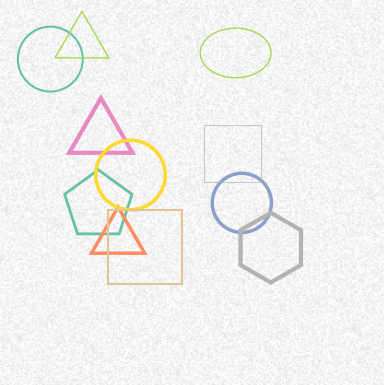[{"shape": "pentagon", "thickness": 2, "radius": 0.46, "center": [0.255, 0.467]}, {"shape": "circle", "thickness": 1.5, "radius": 0.42, "center": [0.131, 0.846]}, {"shape": "triangle", "thickness": 2.5, "radius": 0.4, "center": [0.307, 0.382]}, {"shape": "circle", "thickness": 2.5, "radius": 0.38, "center": [0.628, 0.473]}, {"shape": "triangle", "thickness": 3, "radius": 0.47, "center": [0.262, 0.651]}, {"shape": "triangle", "thickness": 1, "radius": 0.4, "center": [0.213, 0.89]}, {"shape": "oval", "thickness": 1, "radius": 0.46, "center": [0.612, 0.863]}, {"shape": "circle", "thickness": 2.5, "radius": 0.45, "center": [0.339, 0.546]}, {"shape": "square", "thickness": 1.5, "radius": 0.48, "center": [0.376, 0.359]}, {"shape": "square", "thickness": 0.5, "radius": 0.37, "center": [0.604, 0.6]}, {"shape": "hexagon", "thickness": 3, "radius": 0.45, "center": [0.703, 0.357]}]